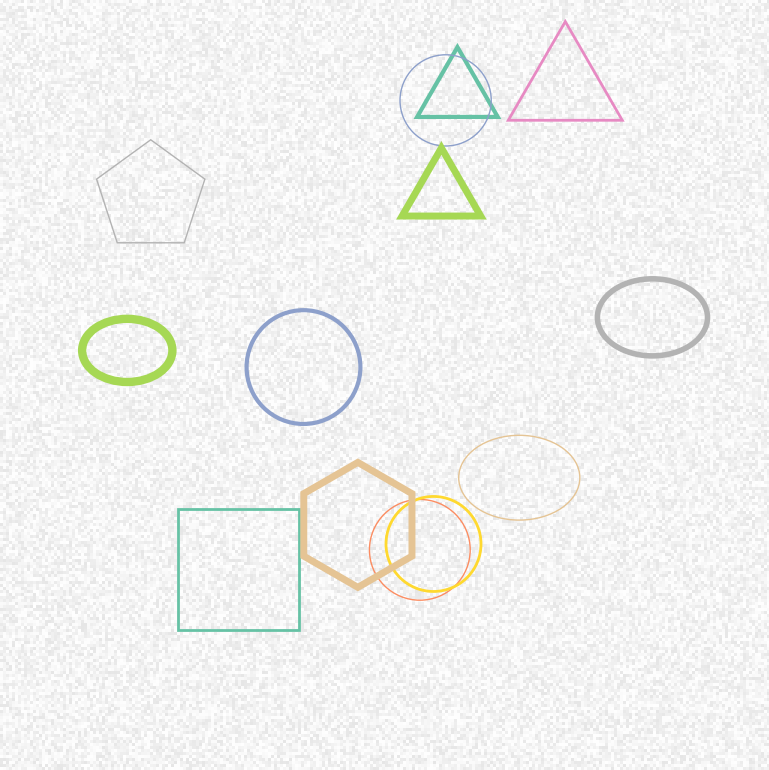[{"shape": "triangle", "thickness": 1.5, "radius": 0.3, "center": [0.594, 0.878]}, {"shape": "square", "thickness": 1, "radius": 0.4, "center": [0.31, 0.26]}, {"shape": "circle", "thickness": 0.5, "radius": 0.33, "center": [0.545, 0.286]}, {"shape": "circle", "thickness": 1.5, "radius": 0.37, "center": [0.394, 0.523]}, {"shape": "circle", "thickness": 0.5, "radius": 0.3, "center": [0.579, 0.87]}, {"shape": "triangle", "thickness": 1, "radius": 0.43, "center": [0.734, 0.887]}, {"shape": "triangle", "thickness": 2.5, "radius": 0.29, "center": [0.573, 0.749]}, {"shape": "oval", "thickness": 3, "radius": 0.29, "center": [0.165, 0.545]}, {"shape": "circle", "thickness": 1, "radius": 0.31, "center": [0.563, 0.294]}, {"shape": "oval", "thickness": 0.5, "radius": 0.39, "center": [0.674, 0.38]}, {"shape": "hexagon", "thickness": 2.5, "radius": 0.41, "center": [0.465, 0.318]}, {"shape": "pentagon", "thickness": 0.5, "radius": 0.37, "center": [0.196, 0.745]}, {"shape": "oval", "thickness": 2, "radius": 0.36, "center": [0.847, 0.588]}]